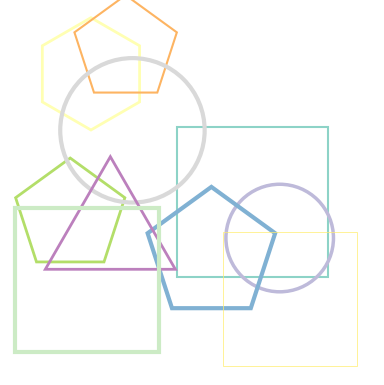[{"shape": "square", "thickness": 1.5, "radius": 0.98, "center": [0.656, 0.475]}, {"shape": "hexagon", "thickness": 2, "radius": 0.73, "center": [0.236, 0.808]}, {"shape": "circle", "thickness": 2.5, "radius": 0.7, "center": [0.726, 0.382]}, {"shape": "pentagon", "thickness": 3, "radius": 0.87, "center": [0.549, 0.34]}, {"shape": "pentagon", "thickness": 1.5, "radius": 0.7, "center": [0.326, 0.873]}, {"shape": "pentagon", "thickness": 2, "radius": 0.75, "center": [0.182, 0.44]}, {"shape": "circle", "thickness": 3, "radius": 0.94, "center": [0.344, 0.662]}, {"shape": "triangle", "thickness": 2, "radius": 0.97, "center": [0.287, 0.398]}, {"shape": "square", "thickness": 3, "radius": 0.93, "center": [0.226, 0.273]}, {"shape": "square", "thickness": 0.5, "radius": 0.87, "center": [0.753, 0.223]}]